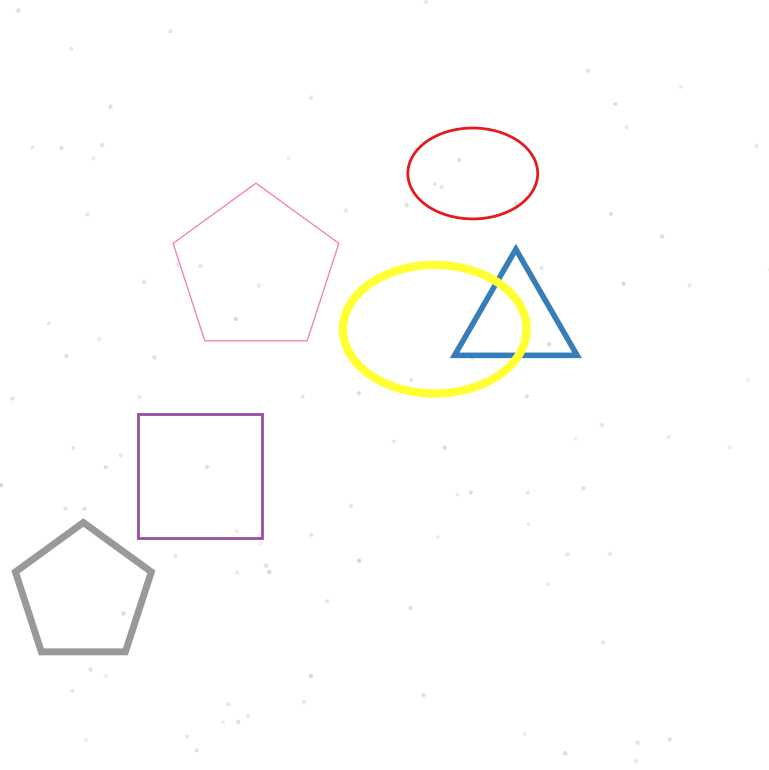[{"shape": "oval", "thickness": 1, "radius": 0.42, "center": [0.614, 0.775]}, {"shape": "triangle", "thickness": 2, "radius": 0.46, "center": [0.67, 0.584]}, {"shape": "square", "thickness": 1, "radius": 0.4, "center": [0.26, 0.382]}, {"shape": "oval", "thickness": 3, "radius": 0.6, "center": [0.565, 0.572]}, {"shape": "pentagon", "thickness": 0.5, "radius": 0.57, "center": [0.332, 0.649]}, {"shape": "pentagon", "thickness": 2.5, "radius": 0.46, "center": [0.108, 0.229]}]